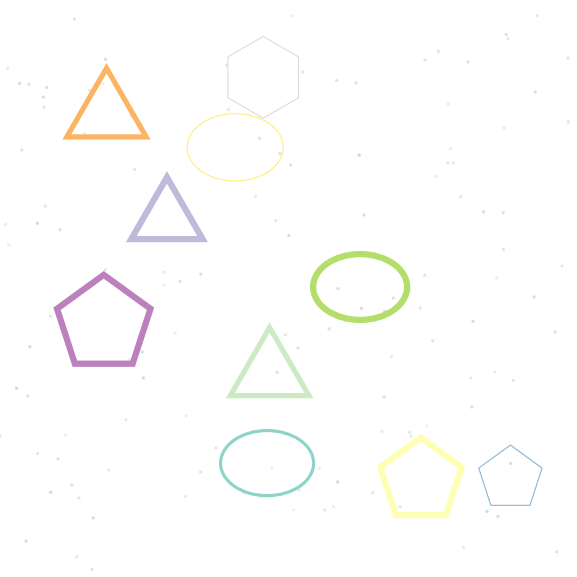[{"shape": "oval", "thickness": 1.5, "radius": 0.4, "center": [0.462, 0.197]}, {"shape": "pentagon", "thickness": 3, "radius": 0.37, "center": [0.729, 0.167]}, {"shape": "triangle", "thickness": 3, "radius": 0.36, "center": [0.289, 0.621]}, {"shape": "pentagon", "thickness": 0.5, "radius": 0.29, "center": [0.884, 0.171]}, {"shape": "triangle", "thickness": 2.5, "radius": 0.4, "center": [0.184, 0.802]}, {"shape": "oval", "thickness": 3, "radius": 0.41, "center": [0.624, 0.502]}, {"shape": "hexagon", "thickness": 0.5, "radius": 0.35, "center": [0.456, 0.865]}, {"shape": "pentagon", "thickness": 3, "radius": 0.43, "center": [0.18, 0.438]}, {"shape": "triangle", "thickness": 2.5, "radius": 0.39, "center": [0.467, 0.353]}, {"shape": "oval", "thickness": 0.5, "radius": 0.42, "center": [0.407, 0.744]}]